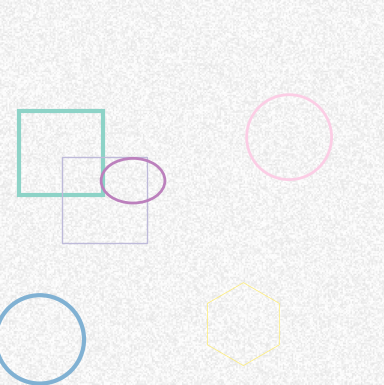[{"shape": "square", "thickness": 3, "radius": 0.55, "center": [0.158, 0.602]}, {"shape": "square", "thickness": 1, "radius": 0.56, "center": [0.272, 0.48]}, {"shape": "circle", "thickness": 3, "radius": 0.57, "center": [0.103, 0.119]}, {"shape": "circle", "thickness": 2, "radius": 0.55, "center": [0.751, 0.644]}, {"shape": "oval", "thickness": 2, "radius": 0.41, "center": [0.345, 0.531]}, {"shape": "hexagon", "thickness": 0.5, "radius": 0.54, "center": [0.632, 0.158]}]